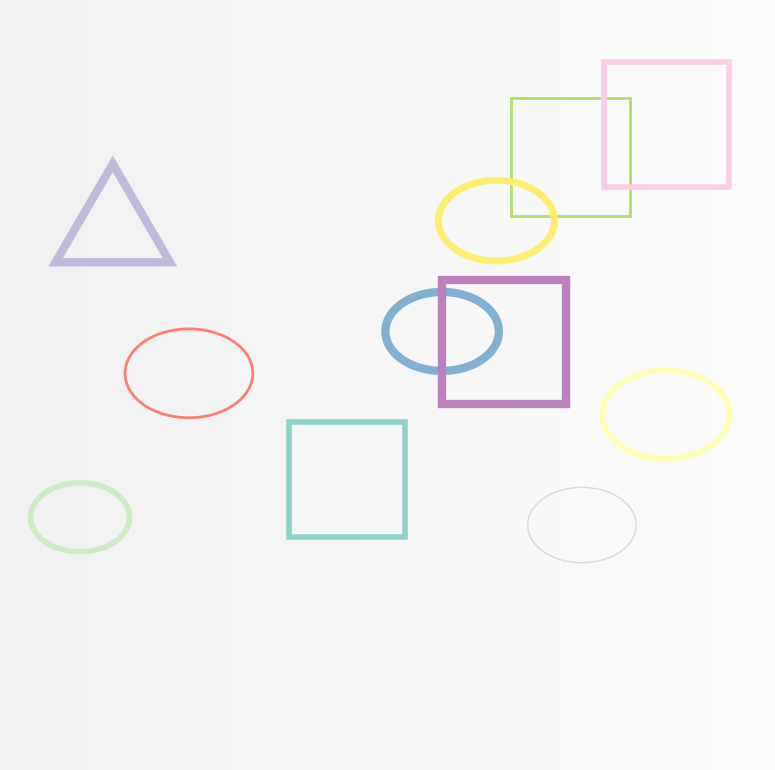[{"shape": "square", "thickness": 2, "radius": 0.37, "center": [0.448, 0.377]}, {"shape": "oval", "thickness": 2, "radius": 0.41, "center": [0.859, 0.462]}, {"shape": "triangle", "thickness": 3, "radius": 0.43, "center": [0.146, 0.702]}, {"shape": "oval", "thickness": 1, "radius": 0.41, "center": [0.244, 0.515]}, {"shape": "oval", "thickness": 3, "radius": 0.37, "center": [0.57, 0.57]}, {"shape": "square", "thickness": 1, "radius": 0.38, "center": [0.737, 0.796]}, {"shape": "square", "thickness": 2, "radius": 0.4, "center": [0.86, 0.839]}, {"shape": "oval", "thickness": 0.5, "radius": 0.35, "center": [0.751, 0.318]}, {"shape": "square", "thickness": 3, "radius": 0.4, "center": [0.651, 0.556]}, {"shape": "oval", "thickness": 2, "radius": 0.32, "center": [0.103, 0.328]}, {"shape": "oval", "thickness": 2.5, "radius": 0.37, "center": [0.641, 0.713]}]